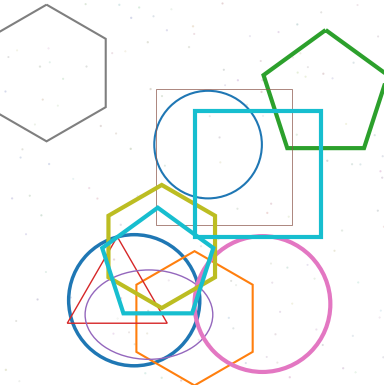[{"shape": "circle", "thickness": 2.5, "radius": 0.85, "center": [0.349, 0.22]}, {"shape": "circle", "thickness": 1.5, "radius": 0.7, "center": [0.54, 0.624]}, {"shape": "hexagon", "thickness": 1.5, "radius": 0.87, "center": [0.505, 0.173]}, {"shape": "pentagon", "thickness": 3, "radius": 0.85, "center": [0.846, 0.752]}, {"shape": "triangle", "thickness": 1, "radius": 0.75, "center": [0.305, 0.235]}, {"shape": "oval", "thickness": 1, "radius": 0.83, "center": [0.387, 0.183]}, {"shape": "square", "thickness": 0.5, "radius": 0.88, "center": [0.581, 0.592]}, {"shape": "circle", "thickness": 3, "radius": 0.88, "center": [0.682, 0.21]}, {"shape": "hexagon", "thickness": 1.5, "radius": 0.89, "center": [0.121, 0.81]}, {"shape": "hexagon", "thickness": 3, "radius": 0.8, "center": [0.42, 0.36]}, {"shape": "square", "thickness": 3, "radius": 0.82, "center": [0.67, 0.548]}, {"shape": "pentagon", "thickness": 3, "radius": 0.76, "center": [0.41, 0.309]}]